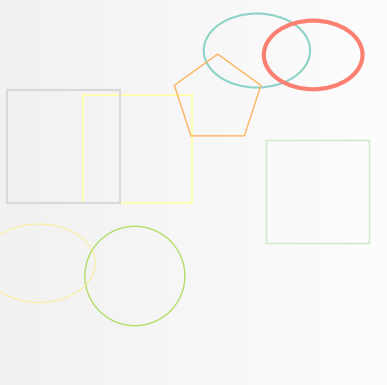[{"shape": "oval", "thickness": 1.5, "radius": 0.69, "center": [0.663, 0.869]}, {"shape": "square", "thickness": 1.5, "radius": 0.7, "center": [0.355, 0.613]}, {"shape": "oval", "thickness": 3, "radius": 0.64, "center": [0.808, 0.857]}, {"shape": "pentagon", "thickness": 1, "radius": 0.59, "center": [0.562, 0.742]}, {"shape": "circle", "thickness": 1, "radius": 0.65, "center": [0.348, 0.283]}, {"shape": "square", "thickness": 1.5, "radius": 0.73, "center": [0.164, 0.619]}, {"shape": "square", "thickness": 1, "radius": 0.67, "center": [0.82, 0.502]}, {"shape": "oval", "thickness": 0.5, "radius": 0.73, "center": [0.1, 0.316]}]